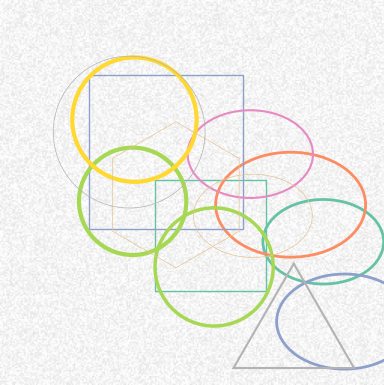[{"shape": "square", "thickness": 1, "radius": 0.72, "center": [0.548, 0.388]}, {"shape": "oval", "thickness": 2, "radius": 0.78, "center": [0.84, 0.372]}, {"shape": "oval", "thickness": 2, "radius": 0.97, "center": [0.755, 0.468]}, {"shape": "square", "thickness": 1, "radius": 1.0, "center": [0.431, 0.605]}, {"shape": "oval", "thickness": 2, "radius": 0.88, "center": [0.895, 0.165]}, {"shape": "oval", "thickness": 1.5, "radius": 0.81, "center": [0.65, 0.6]}, {"shape": "circle", "thickness": 3, "radius": 0.7, "center": [0.345, 0.477]}, {"shape": "circle", "thickness": 2.5, "radius": 0.77, "center": [0.556, 0.307]}, {"shape": "circle", "thickness": 3, "radius": 0.81, "center": [0.349, 0.689]}, {"shape": "oval", "thickness": 0.5, "radius": 0.77, "center": [0.657, 0.439]}, {"shape": "hexagon", "thickness": 0.5, "radius": 0.95, "center": [0.457, 0.494]}, {"shape": "circle", "thickness": 0.5, "radius": 0.99, "center": [0.336, 0.657]}, {"shape": "triangle", "thickness": 1.5, "radius": 0.9, "center": [0.763, 0.134]}]